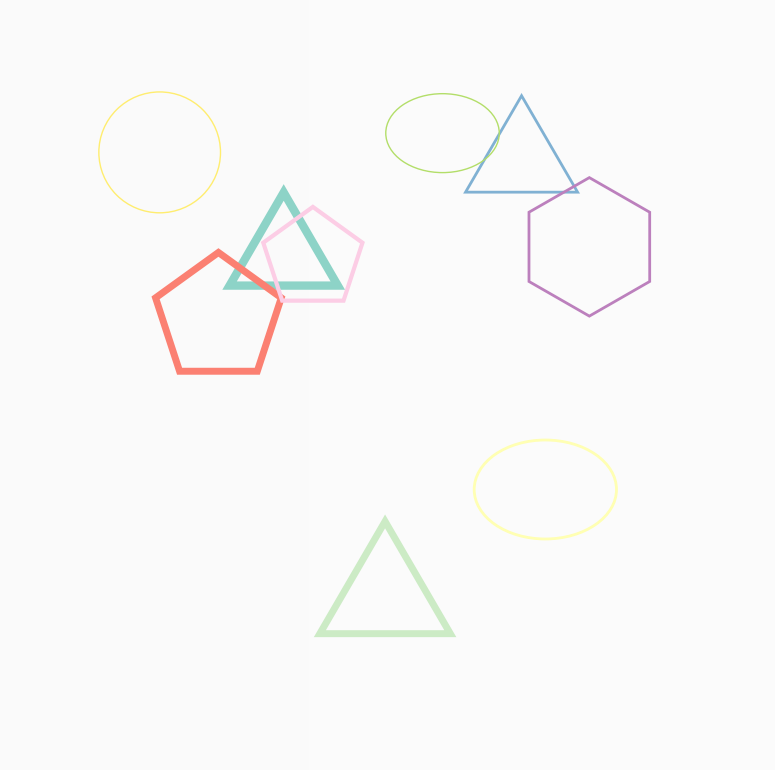[{"shape": "triangle", "thickness": 3, "radius": 0.4, "center": [0.366, 0.669]}, {"shape": "oval", "thickness": 1, "radius": 0.46, "center": [0.704, 0.364]}, {"shape": "pentagon", "thickness": 2.5, "radius": 0.43, "center": [0.282, 0.587]}, {"shape": "triangle", "thickness": 1, "radius": 0.42, "center": [0.673, 0.792]}, {"shape": "oval", "thickness": 0.5, "radius": 0.37, "center": [0.571, 0.827]}, {"shape": "pentagon", "thickness": 1.5, "radius": 0.34, "center": [0.404, 0.664]}, {"shape": "hexagon", "thickness": 1, "radius": 0.45, "center": [0.76, 0.679]}, {"shape": "triangle", "thickness": 2.5, "radius": 0.49, "center": [0.497, 0.226]}, {"shape": "circle", "thickness": 0.5, "radius": 0.39, "center": [0.206, 0.802]}]